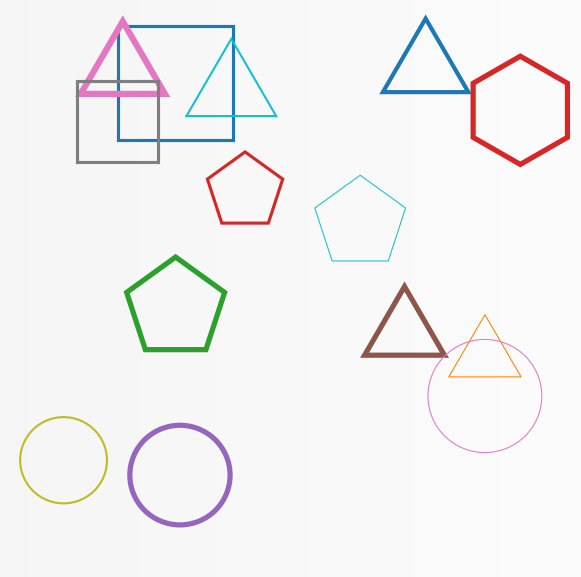[{"shape": "triangle", "thickness": 2, "radius": 0.42, "center": [0.732, 0.882]}, {"shape": "square", "thickness": 1.5, "radius": 0.49, "center": [0.303, 0.855]}, {"shape": "triangle", "thickness": 0.5, "radius": 0.36, "center": [0.834, 0.382]}, {"shape": "pentagon", "thickness": 2.5, "radius": 0.44, "center": [0.302, 0.465]}, {"shape": "pentagon", "thickness": 1.5, "radius": 0.34, "center": [0.422, 0.668]}, {"shape": "hexagon", "thickness": 2.5, "radius": 0.47, "center": [0.895, 0.808]}, {"shape": "circle", "thickness": 2.5, "radius": 0.43, "center": [0.31, 0.176]}, {"shape": "triangle", "thickness": 2.5, "radius": 0.4, "center": [0.696, 0.424]}, {"shape": "circle", "thickness": 0.5, "radius": 0.49, "center": [0.834, 0.313]}, {"shape": "triangle", "thickness": 3, "radius": 0.42, "center": [0.211, 0.878]}, {"shape": "square", "thickness": 1.5, "radius": 0.35, "center": [0.202, 0.788]}, {"shape": "circle", "thickness": 1, "radius": 0.37, "center": [0.109, 0.202]}, {"shape": "triangle", "thickness": 1, "radius": 0.45, "center": [0.398, 0.843]}, {"shape": "pentagon", "thickness": 0.5, "radius": 0.41, "center": [0.62, 0.614]}]